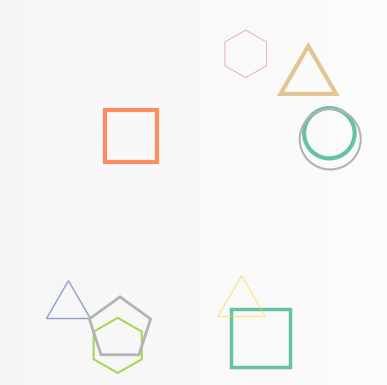[{"shape": "square", "thickness": 2.5, "radius": 0.38, "center": [0.673, 0.122]}, {"shape": "circle", "thickness": 3, "radius": 0.33, "center": [0.85, 0.654]}, {"shape": "square", "thickness": 3, "radius": 0.33, "center": [0.338, 0.646]}, {"shape": "triangle", "thickness": 1, "radius": 0.33, "center": [0.177, 0.205]}, {"shape": "hexagon", "thickness": 0.5, "radius": 0.31, "center": [0.634, 0.86]}, {"shape": "hexagon", "thickness": 1.5, "radius": 0.36, "center": [0.304, 0.103]}, {"shape": "triangle", "thickness": 0.5, "radius": 0.35, "center": [0.623, 0.214]}, {"shape": "triangle", "thickness": 3, "radius": 0.41, "center": [0.796, 0.798]}, {"shape": "circle", "thickness": 1.5, "radius": 0.39, "center": [0.852, 0.639]}, {"shape": "pentagon", "thickness": 2, "radius": 0.42, "center": [0.31, 0.146]}]